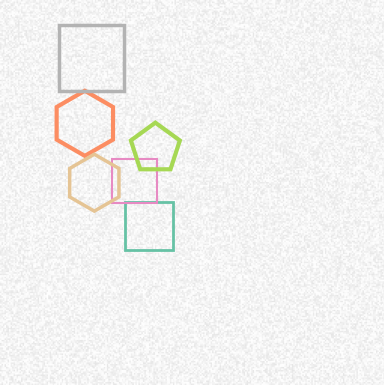[{"shape": "square", "thickness": 2, "radius": 0.31, "center": [0.387, 0.413]}, {"shape": "hexagon", "thickness": 3, "radius": 0.42, "center": [0.22, 0.68]}, {"shape": "square", "thickness": 1.5, "radius": 0.29, "center": [0.349, 0.529]}, {"shape": "pentagon", "thickness": 3, "radius": 0.33, "center": [0.404, 0.614]}, {"shape": "hexagon", "thickness": 2.5, "radius": 0.37, "center": [0.245, 0.525]}, {"shape": "square", "thickness": 2.5, "radius": 0.43, "center": [0.238, 0.85]}]